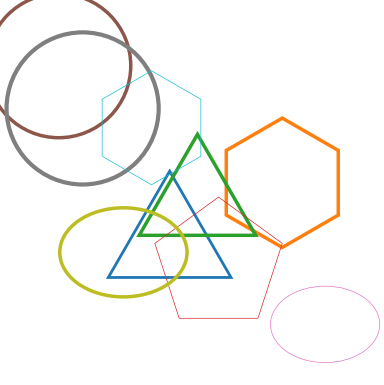[{"shape": "triangle", "thickness": 2, "radius": 0.92, "center": [0.441, 0.371]}, {"shape": "hexagon", "thickness": 2.5, "radius": 0.84, "center": [0.733, 0.525]}, {"shape": "triangle", "thickness": 2.5, "radius": 0.87, "center": [0.513, 0.476]}, {"shape": "pentagon", "thickness": 0.5, "radius": 0.87, "center": [0.568, 0.314]}, {"shape": "circle", "thickness": 2.5, "radius": 0.94, "center": [0.153, 0.829]}, {"shape": "oval", "thickness": 0.5, "radius": 0.71, "center": [0.844, 0.157]}, {"shape": "circle", "thickness": 3, "radius": 0.99, "center": [0.215, 0.718]}, {"shape": "oval", "thickness": 2.5, "radius": 0.83, "center": [0.321, 0.345]}, {"shape": "hexagon", "thickness": 0.5, "radius": 0.74, "center": [0.393, 0.668]}]